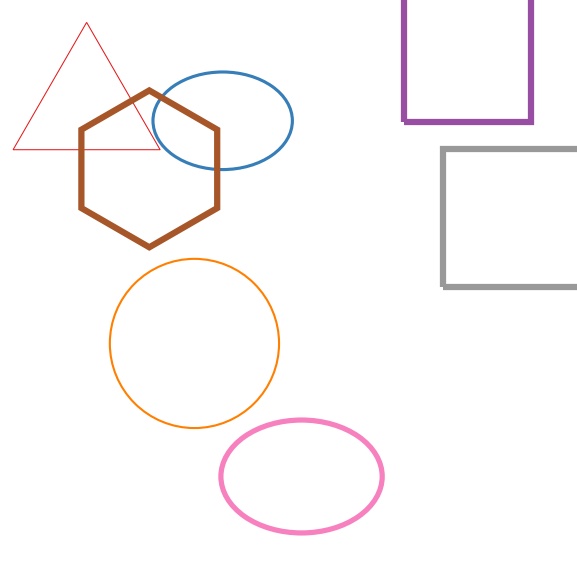[{"shape": "triangle", "thickness": 0.5, "radius": 0.73, "center": [0.15, 0.813]}, {"shape": "oval", "thickness": 1.5, "radius": 0.6, "center": [0.386, 0.79]}, {"shape": "square", "thickness": 3, "radius": 0.55, "center": [0.81, 0.898]}, {"shape": "circle", "thickness": 1, "radius": 0.73, "center": [0.337, 0.404]}, {"shape": "hexagon", "thickness": 3, "radius": 0.68, "center": [0.259, 0.707]}, {"shape": "oval", "thickness": 2.5, "radius": 0.7, "center": [0.522, 0.174]}, {"shape": "square", "thickness": 3, "radius": 0.6, "center": [0.887, 0.622]}]